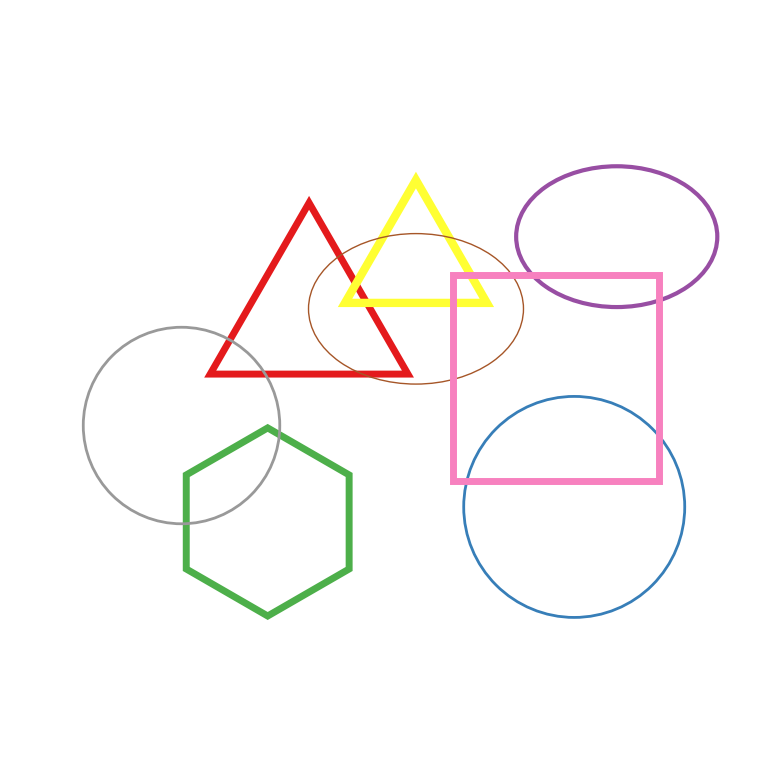[{"shape": "triangle", "thickness": 2.5, "radius": 0.74, "center": [0.401, 0.588]}, {"shape": "circle", "thickness": 1, "radius": 0.72, "center": [0.746, 0.342]}, {"shape": "hexagon", "thickness": 2.5, "radius": 0.61, "center": [0.348, 0.322]}, {"shape": "oval", "thickness": 1.5, "radius": 0.65, "center": [0.801, 0.693]}, {"shape": "triangle", "thickness": 3, "radius": 0.53, "center": [0.54, 0.66]}, {"shape": "oval", "thickness": 0.5, "radius": 0.7, "center": [0.54, 0.599]}, {"shape": "square", "thickness": 2.5, "radius": 0.67, "center": [0.722, 0.51]}, {"shape": "circle", "thickness": 1, "radius": 0.64, "center": [0.236, 0.447]}]